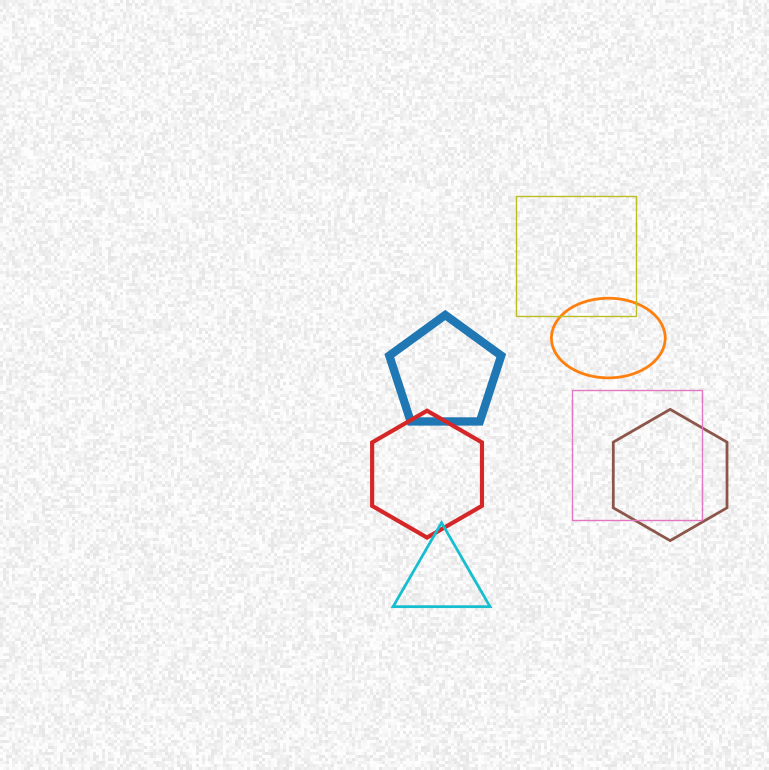[{"shape": "pentagon", "thickness": 3, "radius": 0.38, "center": [0.578, 0.514]}, {"shape": "oval", "thickness": 1, "radius": 0.37, "center": [0.79, 0.561]}, {"shape": "hexagon", "thickness": 1.5, "radius": 0.41, "center": [0.555, 0.384]}, {"shape": "hexagon", "thickness": 1, "radius": 0.43, "center": [0.87, 0.383]}, {"shape": "square", "thickness": 0.5, "radius": 0.42, "center": [0.827, 0.409]}, {"shape": "square", "thickness": 0.5, "radius": 0.39, "center": [0.748, 0.667]}, {"shape": "triangle", "thickness": 1, "radius": 0.36, "center": [0.573, 0.248]}]